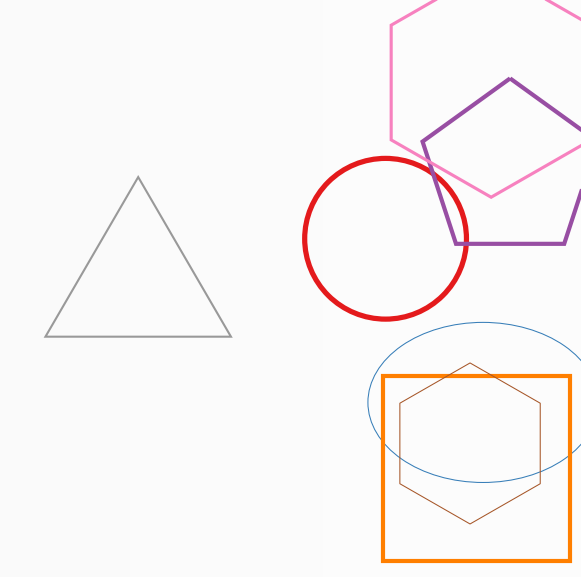[{"shape": "circle", "thickness": 2.5, "radius": 0.7, "center": [0.663, 0.586]}, {"shape": "oval", "thickness": 0.5, "radius": 0.99, "center": [0.831, 0.302]}, {"shape": "pentagon", "thickness": 2, "radius": 0.79, "center": [0.878, 0.705]}, {"shape": "square", "thickness": 2, "radius": 0.8, "center": [0.82, 0.188]}, {"shape": "hexagon", "thickness": 0.5, "radius": 0.7, "center": [0.809, 0.231]}, {"shape": "hexagon", "thickness": 1.5, "radius": 0.99, "center": [0.845, 0.856]}, {"shape": "triangle", "thickness": 1, "radius": 0.92, "center": [0.238, 0.508]}]